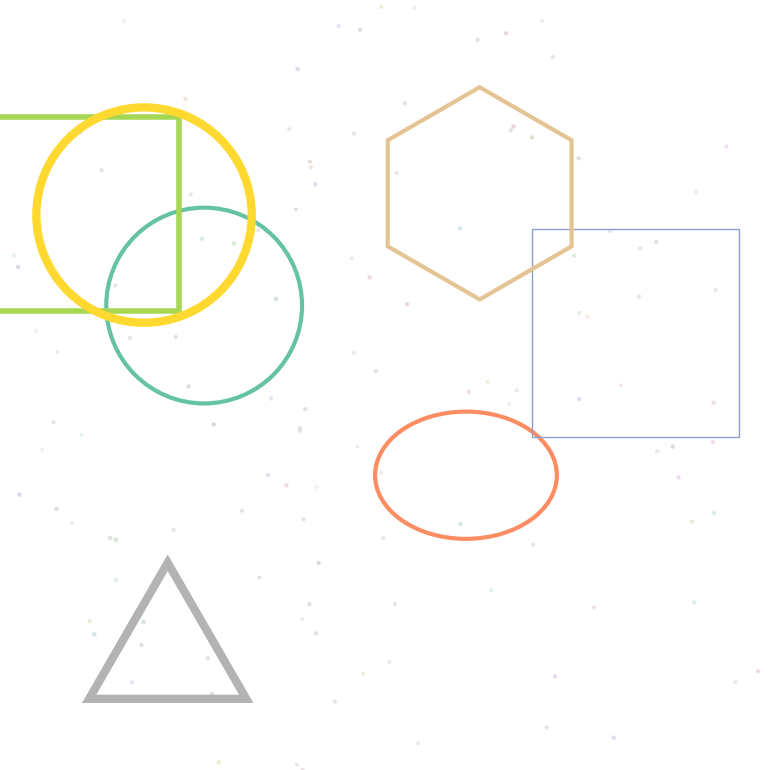[{"shape": "circle", "thickness": 1.5, "radius": 0.64, "center": [0.265, 0.603]}, {"shape": "oval", "thickness": 1.5, "radius": 0.59, "center": [0.605, 0.383]}, {"shape": "square", "thickness": 0.5, "radius": 0.67, "center": [0.825, 0.567]}, {"shape": "square", "thickness": 2, "radius": 0.63, "center": [0.106, 0.722]}, {"shape": "circle", "thickness": 3, "radius": 0.7, "center": [0.187, 0.721]}, {"shape": "hexagon", "thickness": 1.5, "radius": 0.69, "center": [0.623, 0.749]}, {"shape": "triangle", "thickness": 3, "radius": 0.59, "center": [0.218, 0.151]}]